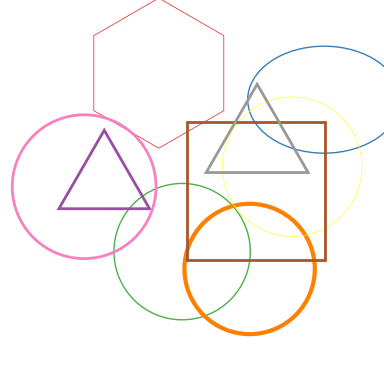[{"shape": "hexagon", "thickness": 0.5, "radius": 0.97, "center": [0.412, 0.81]}, {"shape": "oval", "thickness": 1, "radius": 0.99, "center": [0.842, 0.741]}, {"shape": "circle", "thickness": 1, "radius": 0.89, "center": [0.473, 0.346]}, {"shape": "triangle", "thickness": 2, "radius": 0.68, "center": [0.271, 0.526]}, {"shape": "circle", "thickness": 3, "radius": 0.85, "center": [0.648, 0.301]}, {"shape": "circle", "thickness": 0.5, "radius": 0.91, "center": [0.759, 0.567]}, {"shape": "square", "thickness": 2, "radius": 0.9, "center": [0.666, 0.505]}, {"shape": "circle", "thickness": 2, "radius": 0.93, "center": [0.219, 0.515]}, {"shape": "triangle", "thickness": 2, "radius": 0.76, "center": [0.668, 0.628]}]